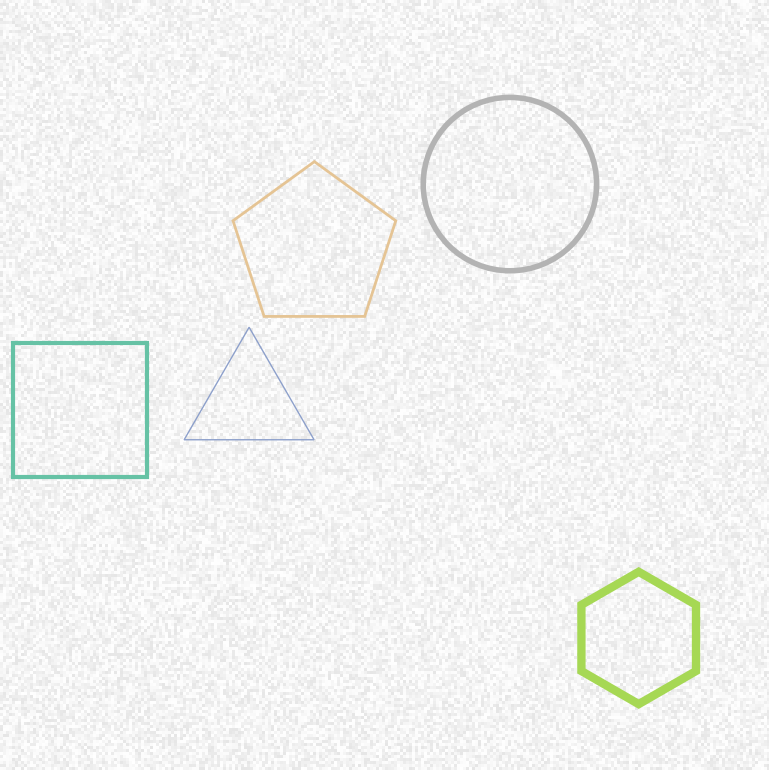[{"shape": "square", "thickness": 1.5, "radius": 0.43, "center": [0.104, 0.468]}, {"shape": "triangle", "thickness": 0.5, "radius": 0.49, "center": [0.324, 0.478]}, {"shape": "hexagon", "thickness": 3, "radius": 0.43, "center": [0.829, 0.171]}, {"shape": "pentagon", "thickness": 1, "radius": 0.56, "center": [0.408, 0.679]}, {"shape": "circle", "thickness": 2, "radius": 0.56, "center": [0.662, 0.761]}]